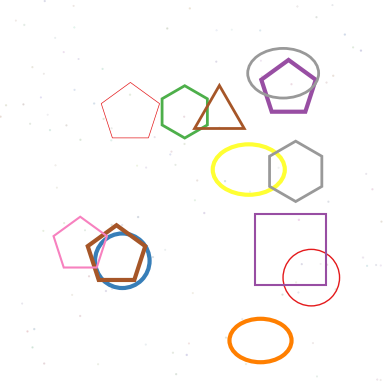[{"shape": "pentagon", "thickness": 0.5, "radius": 0.4, "center": [0.339, 0.706]}, {"shape": "circle", "thickness": 1, "radius": 0.37, "center": [0.809, 0.279]}, {"shape": "circle", "thickness": 3, "radius": 0.35, "center": [0.318, 0.323]}, {"shape": "hexagon", "thickness": 2, "radius": 0.34, "center": [0.48, 0.709]}, {"shape": "pentagon", "thickness": 3, "radius": 0.37, "center": [0.749, 0.77]}, {"shape": "square", "thickness": 1.5, "radius": 0.46, "center": [0.755, 0.352]}, {"shape": "oval", "thickness": 3, "radius": 0.4, "center": [0.677, 0.116]}, {"shape": "oval", "thickness": 3, "radius": 0.47, "center": [0.646, 0.56]}, {"shape": "pentagon", "thickness": 3, "radius": 0.39, "center": [0.303, 0.336]}, {"shape": "triangle", "thickness": 2, "radius": 0.37, "center": [0.57, 0.703]}, {"shape": "pentagon", "thickness": 1.5, "radius": 0.36, "center": [0.208, 0.364]}, {"shape": "oval", "thickness": 2, "radius": 0.46, "center": [0.736, 0.81]}, {"shape": "hexagon", "thickness": 2, "radius": 0.39, "center": [0.768, 0.555]}]